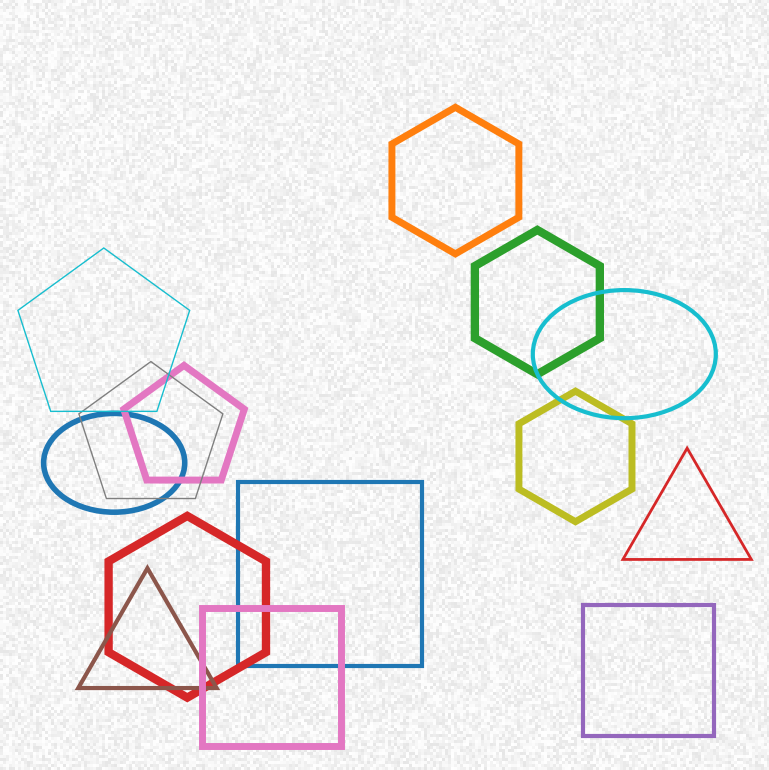[{"shape": "oval", "thickness": 2, "radius": 0.46, "center": [0.148, 0.399]}, {"shape": "square", "thickness": 1.5, "radius": 0.6, "center": [0.429, 0.255]}, {"shape": "hexagon", "thickness": 2.5, "radius": 0.48, "center": [0.591, 0.765]}, {"shape": "hexagon", "thickness": 3, "radius": 0.47, "center": [0.698, 0.608]}, {"shape": "hexagon", "thickness": 3, "radius": 0.59, "center": [0.243, 0.212]}, {"shape": "triangle", "thickness": 1, "radius": 0.48, "center": [0.892, 0.322]}, {"shape": "square", "thickness": 1.5, "radius": 0.42, "center": [0.842, 0.129]}, {"shape": "triangle", "thickness": 1.5, "radius": 0.52, "center": [0.191, 0.158]}, {"shape": "pentagon", "thickness": 2.5, "radius": 0.41, "center": [0.239, 0.443]}, {"shape": "square", "thickness": 2.5, "radius": 0.45, "center": [0.353, 0.12]}, {"shape": "pentagon", "thickness": 0.5, "radius": 0.49, "center": [0.196, 0.432]}, {"shape": "hexagon", "thickness": 2.5, "radius": 0.42, "center": [0.747, 0.407]}, {"shape": "pentagon", "thickness": 0.5, "radius": 0.59, "center": [0.135, 0.561]}, {"shape": "oval", "thickness": 1.5, "radius": 0.59, "center": [0.811, 0.54]}]